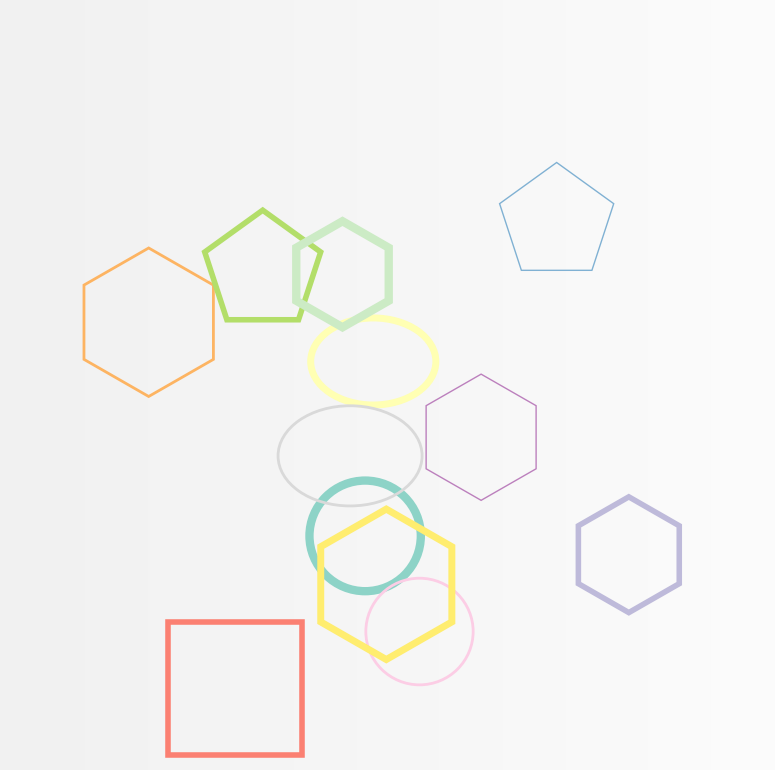[{"shape": "circle", "thickness": 3, "radius": 0.36, "center": [0.471, 0.304]}, {"shape": "oval", "thickness": 2.5, "radius": 0.4, "center": [0.482, 0.531]}, {"shape": "hexagon", "thickness": 2, "radius": 0.38, "center": [0.811, 0.28]}, {"shape": "square", "thickness": 2, "radius": 0.43, "center": [0.303, 0.105]}, {"shape": "pentagon", "thickness": 0.5, "radius": 0.39, "center": [0.718, 0.712]}, {"shape": "hexagon", "thickness": 1, "radius": 0.48, "center": [0.192, 0.582]}, {"shape": "pentagon", "thickness": 2, "radius": 0.39, "center": [0.339, 0.648]}, {"shape": "circle", "thickness": 1, "radius": 0.35, "center": [0.541, 0.18]}, {"shape": "oval", "thickness": 1, "radius": 0.46, "center": [0.452, 0.408]}, {"shape": "hexagon", "thickness": 0.5, "radius": 0.41, "center": [0.621, 0.432]}, {"shape": "hexagon", "thickness": 3, "radius": 0.34, "center": [0.442, 0.644]}, {"shape": "hexagon", "thickness": 2.5, "radius": 0.49, "center": [0.498, 0.241]}]